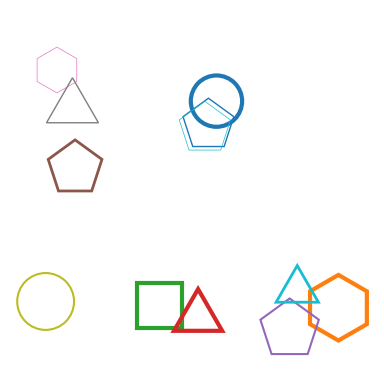[{"shape": "pentagon", "thickness": 1, "radius": 0.35, "center": [0.541, 0.676]}, {"shape": "circle", "thickness": 3, "radius": 0.33, "center": [0.562, 0.737]}, {"shape": "hexagon", "thickness": 3, "radius": 0.43, "center": [0.879, 0.201]}, {"shape": "square", "thickness": 3, "radius": 0.29, "center": [0.414, 0.207]}, {"shape": "triangle", "thickness": 3, "radius": 0.36, "center": [0.514, 0.177]}, {"shape": "pentagon", "thickness": 1.5, "radius": 0.4, "center": [0.752, 0.145]}, {"shape": "pentagon", "thickness": 2, "radius": 0.37, "center": [0.195, 0.563]}, {"shape": "hexagon", "thickness": 0.5, "radius": 0.3, "center": [0.148, 0.818]}, {"shape": "triangle", "thickness": 1, "radius": 0.39, "center": [0.188, 0.72]}, {"shape": "circle", "thickness": 1.5, "radius": 0.37, "center": [0.119, 0.217]}, {"shape": "pentagon", "thickness": 0.5, "radius": 0.35, "center": [0.532, 0.667]}, {"shape": "triangle", "thickness": 2, "radius": 0.32, "center": [0.772, 0.247]}]